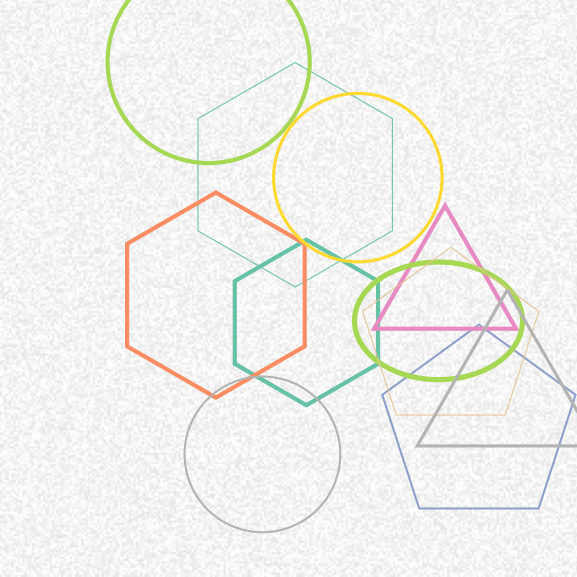[{"shape": "hexagon", "thickness": 0.5, "radius": 0.97, "center": [0.511, 0.697]}, {"shape": "hexagon", "thickness": 2, "radius": 0.72, "center": [0.531, 0.441]}, {"shape": "hexagon", "thickness": 2, "radius": 0.89, "center": [0.374, 0.488]}, {"shape": "pentagon", "thickness": 1, "radius": 0.88, "center": [0.829, 0.261]}, {"shape": "triangle", "thickness": 2, "radius": 0.71, "center": [0.771, 0.501]}, {"shape": "circle", "thickness": 2, "radius": 0.88, "center": [0.361, 0.892]}, {"shape": "oval", "thickness": 2.5, "radius": 0.73, "center": [0.759, 0.444]}, {"shape": "circle", "thickness": 1.5, "radius": 0.73, "center": [0.62, 0.692]}, {"shape": "pentagon", "thickness": 0.5, "radius": 0.8, "center": [0.781, 0.41]}, {"shape": "triangle", "thickness": 1.5, "radius": 0.9, "center": [0.878, 0.317]}, {"shape": "circle", "thickness": 1, "radius": 0.67, "center": [0.454, 0.212]}]